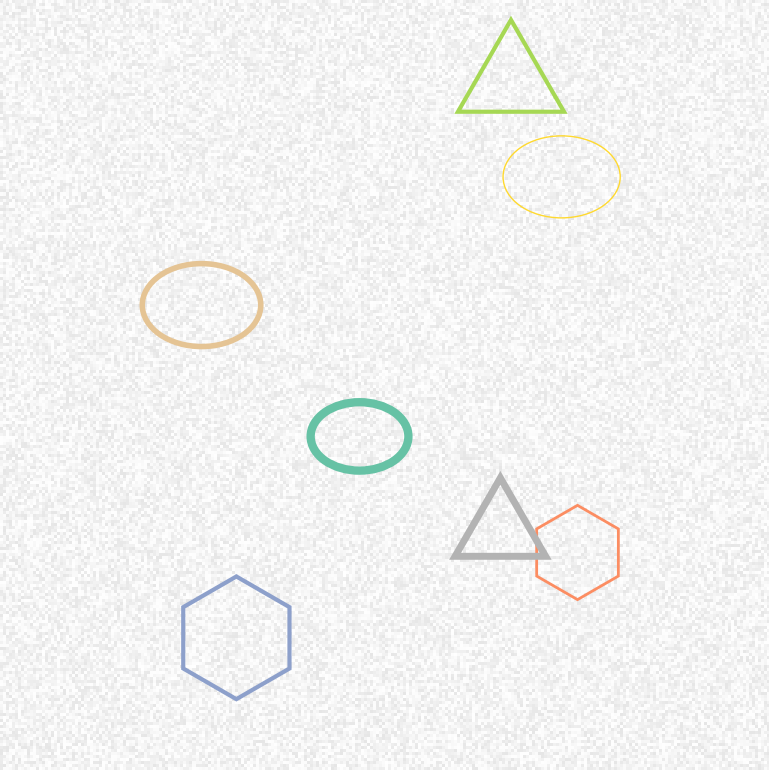[{"shape": "oval", "thickness": 3, "radius": 0.32, "center": [0.467, 0.433]}, {"shape": "hexagon", "thickness": 1, "radius": 0.31, "center": [0.75, 0.282]}, {"shape": "hexagon", "thickness": 1.5, "radius": 0.4, "center": [0.307, 0.172]}, {"shape": "triangle", "thickness": 1.5, "radius": 0.4, "center": [0.664, 0.895]}, {"shape": "oval", "thickness": 0.5, "radius": 0.38, "center": [0.729, 0.77]}, {"shape": "oval", "thickness": 2, "radius": 0.38, "center": [0.262, 0.604]}, {"shape": "triangle", "thickness": 2.5, "radius": 0.34, "center": [0.65, 0.311]}]